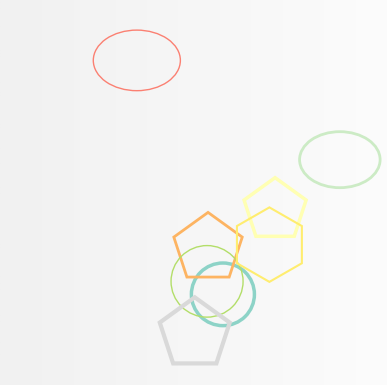[{"shape": "circle", "thickness": 2.5, "radius": 0.41, "center": [0.575, 0.236]}, {"shape": "pentagon", "thickness": 2.5, "radius": 0.42, "center": [0.71, 0.454]}, {"shape": "oval", "thickness": 1, "radius": 0.56, "center": [0.353, 0.843]}, {"shape": "pentagon", "thickness": 2, "radius": 0.46, "center": [0.537, 0.355]}, {"shape": "circle", "thickness": 1, "radius": 0.46, "center": [0.534, 0.269]}, {"shape": "pentagon", "thickness": 3, "radius": 0.47, "center": [0.503, 0.133]}, {"shape": "oval", "thickness": 2, "radius": 0.52, "center": [0.877, 0.585]}, {"shape": "hexagon", "thickness": 1.5, "radius": 0.48, "center": [0.695, 0.365]}]